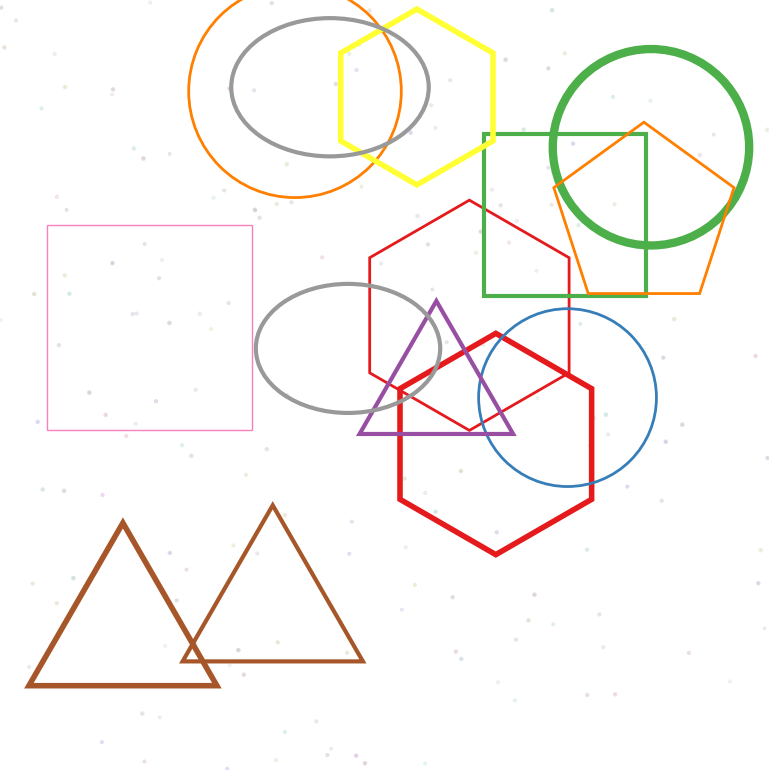[{"shape": "hexagon", "thickness": 2, "radius": 0.72, "center": [0.644, 0.423]}, {"shape": "hexagon", "thickness": 1, "radius": 0.75, "center": [0.61, 0.591]}, {"shape": "circle", "thickness": 1, "radius": 0.58, "center": [0.737, 0.484]}, {"shape": "circle", "thickness": 3, "radius": 0.64, "center": [0.845, 0.809]}, {"shape": "square", "thickness": 1.5, "radius": 0.53, "center": [0.733, 0.721]}, {"shape": "triangle", "thickness": 1.5, "radius": 0.58, "center": [0.567, 0.494]}, {"shape": "pentagon", "thickness": 1, "radius": 0.62, "center": [0.836, 0.718]}, {"shape": "circle", "thickness": 1, "radius": 0.69, "center": [0.383, 0.881]}, {"shape": "hexagon", "thickness": 2, "radius": 0.57, "center": [0.541, 0.874]}, {"shape": "triangle", "thickness": 1.5, "radius": 0.68, "center": [0.354, 0.209]}, {"shape": "triangle", "thickness": 2, "radius": 0.7, "center": [0.16, 0.18]}, {"shape": "square", "thickness": 0.5, "radius": 0.67, "center": [0.194, 0.575]}, {"shape": "oval", "thickness": 1.5, "radius": 0.64, "center": [0.429, 0.887]}, {"shape": "oval", "thickness": 1.5, "radius": 0.6, "center": [0.452, 0.548]}]